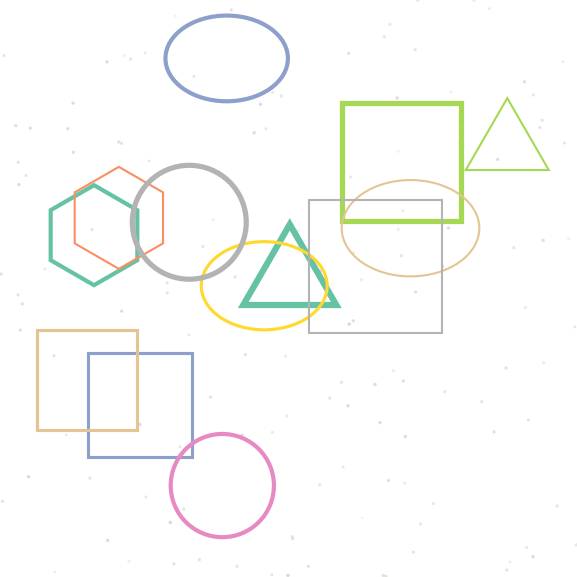[{"shape": "hexagon", "thickness": 2, "radius": 0.43, "center": [0.163, 0.592]}, {"shape": "triangle", "thickness": 3, "radius": 0.47, "center": [0.502, 0.518]}, {"shape": "hexagon", "thickness": 1, "radius": 0.44, "center": [0.206, 0.622]}, {"shape": "square", "thickness": 1.5, "radius": 0.45, "center": [0.242, 0.297]}, {"shape": "oval", "thickness": 2, "radius": 0.53, "center": [0.393, 0.898]}, {"shape": "circle", "thickness": 2, "radius": 0.45, "center": [0.385, 0.158]}, {"shape": "square", "thickness": 2.5, "radius": 0.51, "center": [0.695, 0.718]}, {"shape": "triangle", "thickness": 1, "radius": 0.42, "center": [0.878, 0.746]}, {"shape": "oval", "thickness": 1.5, "radius": 0.55, "center": [0.458, 0.504]}, {"shape": "square", "thickness": 1.5, "radius": 0.43, "center": [0.151, 0.341]}, {"shape": "oval", "thickness": 1, "radius": 0.6, "center": [0.711, 0.604]}, {"shape": "circle", "thickness": 2.5, "radius": 0.49, "center": [0.328, 0.614]}, {"shape": "square", "thickness": 1, "radius": 0.57, "center": [0.65, 0.538]}]